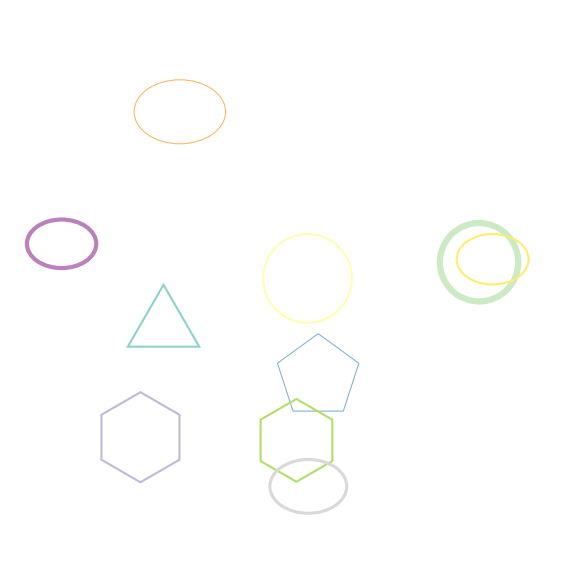[{"shape": "triangle", "thickness": 1, "radius": 0.36, "center": [0.283, 0.435]}, {"shape": "circle", "thickness": 1, "radius": 0.38, "center": [0.532, 0.517]}, {"shape": "hexagon", "thickness": 1, "radius": 0.39, "center": [0.243, 0.242]}, {"shape": "pentagon", "thickness": 0.5, "radius": 0.37, "center": [0.551, 0.347]}, {"shape": "oval", "thickness": 0.5, "radius": 0.4, "center": [0.311, 0.806]}, {"shape": "hexagon", "thickness": 1, "radius": 0.36, "center": [0.513, 0.237]}, {"shape": "oval", "thickness": 1.5, "radius": 0.33, "center": [0.534, 0.157]}, {"shape": "oval", "thickness": 2, "radius": 0.3, "center": [0.107, 0.577]}, {"shape": "circle", "thickness": 3, "radius": 0.34, "center": [0.83, 0.545]}, {"shape": "oval", "thickness": 1, "radius": 0.31, "center": [0.853, 0.55]}]